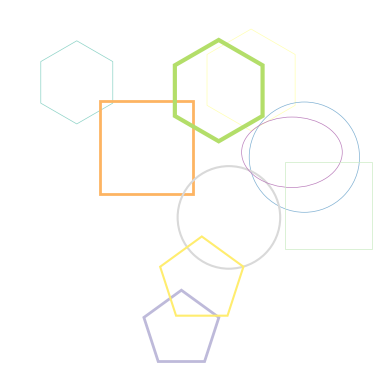[{"shape": "hexagon", "thickness": 0.5, "radius": 0.54, "center": [0.199, 0.786]}, {"shape": "hexagon", "thickness": 0.5, "radius": 0.66, "center": [0.652, 0.792]}, {"shape": "pentagon", "thickness": 2, "radius": 0.51, "center": [0.471, 0.144]}, {"shape": "circle", "thickness": 0.5, "radius": 0.72, "center": [0.791, 0.592]}, {"shape": "square", "thickness": 2, "radius": 0.6, "center": [0.381, 0.617]}, {"shape": "hexagon", "thickness": 3, "radius": 0.66, "center": [0.568, 0.765]}, {"shape": "circle", "thickness": 1.5, "radius": 0.67, "center": [0.595, 0.435]}, {"shape": "oval", "thickness": 0.5, "radius": 0.65, "center": [0.758, 0.604]}, {"shape": "square", "thickness": 0.5, "radius": 0.57, "center": [0.853, 0.467]}, {"shape": "pentagon", "thickness": 1.5, "radius": 0.57, "center": [0.524, 0.272]}]